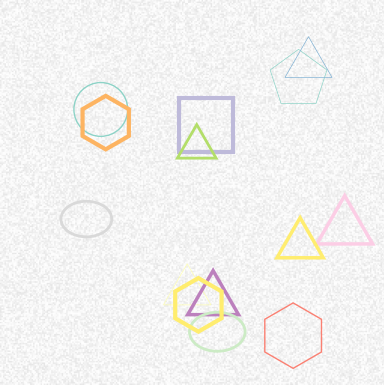[{"shape": "circle", "thickness": 1, "radius": 0.35, "center": [0.262, 0.716]}, {"shape": "pentagon", "thickness": 0.5, "radius": 0.39, "center": [0.775, 0.794]}, {"shape": "triangle", "thickness": 0.5, "radius": 0.36, "center": [0.486, 0.244]}, {"shape": "square", "thickness": 3, "radius": 0.35, "center": [0.535, 0.676]}, {"shape": "hexagon", "thickness": 1, "radius": 0.42, "center": [0.761, 0.128]}, {"shape": "triangle", "thickness": 0.5, "radius": 0.35, "center": [0.801, 0.834]}, {"shape": "hexagon", "thickness": 3, "radius": 0.35, "center": [0.275, 0.682]}, {"shape": "triangle", "thickness": 2, "radius": 0.29, "center": [0.511, 0.618]}, {"shape": "triangle", "thickness": 2.5, "radius": 0.42, "center": [0.895, 0.408]}, {"shape": "oval", "thickness": 2, "radius": 0.33, "center": [0.224, 0.431]}, {"shape": "triangle", "thickness": 2.5, "radius": 0.38, "center": [0.554, 0.221]}, {"shape": "oval", "thickness": 2, "radius": 0.36, "center": [0.564, 0.138]}, {"shape": "hexagon", "thickness": 3, "radius": 0.35, "center": [0.515, 0.208]}, {"shape": "triangle", "thickness": 2.5, "radius": 0.35, "center": [0.78, 0.365]}]